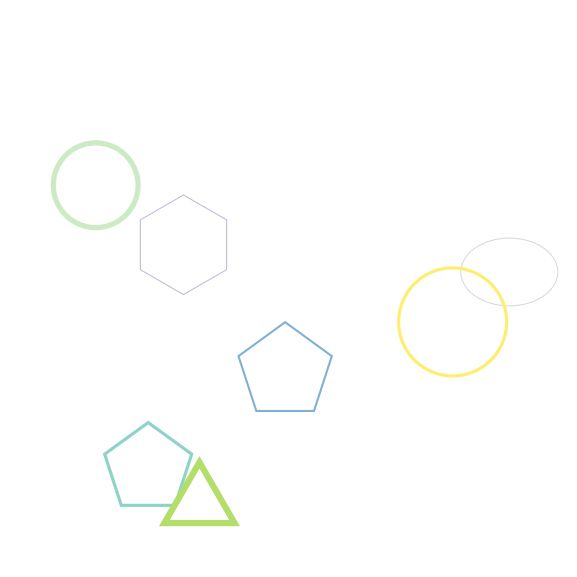[{"shape": "pentagon", "thickness": 1.5, "radius": 0.4, "center": [0.257, 0.188]}, {"shape": "hexagon", "thickness": 0.5, "radius": 0.43, "center": [0.318, 0.575]}, {"shape": "pentagon", "thickness": 1, "radius": 0.42, "center": [0.494, 0.356]}, {"shape": "triangle", "thickness": 3, "radius": 0.35, "center": [0.345, 0.128]}, {"shape": "oval", "thickness": 0.5, "radius": 0.42, "center": [0.882, 0.528]}, {"shape": "circle", "thickness": 2.5, "radius": 0.37, "center": [0.166, 0.678]}, {"shape": "circle", "thickness": 1.5, "radius": 0.47, "center": [0.784, 0.442]}]